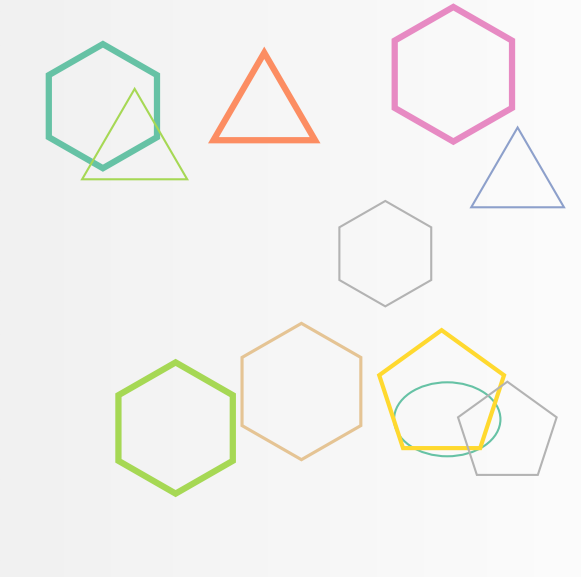[{"shape": "oval", "thickness": 1, "radius": 0.46, "center": [0.769, 0.273]}, {"shape": "hexagon", "thickness": 3, "radius": 0.54, "center": [0.177, 0.815]}, {"shape": "triangle", "thickness": 3, "radius": 0.5, "center": [0.455, 0.807]}, {"shape": "triangle", "thickness": 1, "radius": 0.46, "center": [0.891, 0.686]}, {"shape": "hexagon", "thickness": 3, "radius": 0.58, "center": [0.78, 0.871]}, {"shape": "triangle", "thickness": 1, "radius": 0.52, "center": [0.232, 0.741]}, {"shape": "hexagon", "thickness": 3, "radius": 0.57, "center": [0.302, 0.258]}, {"shape": "pentagon", "thickness": 2, "radius": 0.56, "center": [0.76, 0.314]}, {"shape": "hexagon", "thickness": 1.5, "radius": 0.59, "center": [0.519, 0.321]}, {"shape": "hexagon", "thickness": 1, "radius": 0.46, "center": [0.663, 0.56]}, {"shape": "pentagon", "thickness": 1, "radius": 0.45, "center": [0.873, 0.249]}]